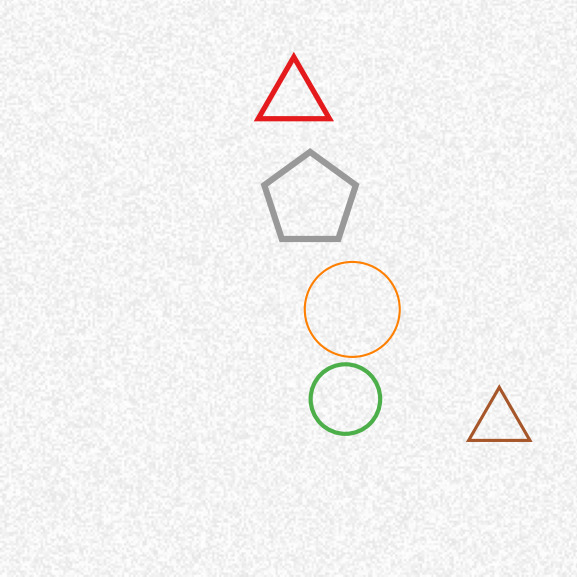[{"shape": "triangle", "thickness": 2.5, "radius": 0.36, "center": [0.509, 0.829]}, {"shape": "circle", "thickness": 2, "radius": 0.3, "center": [0.598, 0.308]}, {"shape": "circle", "thickness": 1, "radius": 0.41, "center": [0.61, 0.463]}, {"shape": "triangle", "thickness": 1.5, "radius": 0.31, "center": [0.865, 0.267]}, {"shape": "pentagon", "thickness": 3, "radius": 0.42, "center": [0.537, 0.653]}]